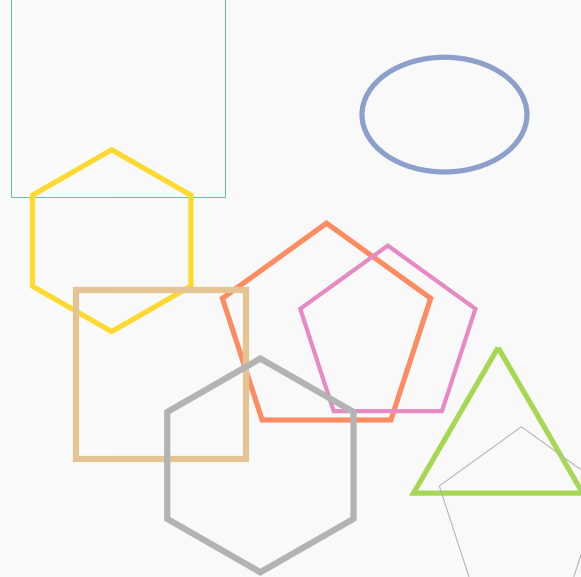[{"shape": "square", "thickness": 0.5, "radius": 0.92, "center": [0.204, 0.843]}, {"shape": "pentagon", "thickness": 2.5, "radius": 0.94, "center": [0.562, 0.424]}, {"shape": "oval", "thickness": 2.5, "radius": 0.71, "center": [0.765, 0.801]}, {"shape": "pentagon", "thickness": 2, "radius": 0.79, "center": [0.667, 0.415]}, {"shape": "triangle", "thickness": 2.5, "radius": 0.84, "center": [0.857, 0.229]}, {"shape": "hexagon", "thickness": 2.5, "radius": 0.79, "center": [0.192, 0.582]}, {"shape": "square", "thickness": 3, "radius": 0.73, "center": [0.277, 0.351]}, {"shape": "pentagon", "thickness": 0.5, "radius": 0.74, "center": [0.897, 0.112]}, {"shape": "hexagon", "thickness": 3, "radius": 0.93, "center": [0.448, 0.193]}]